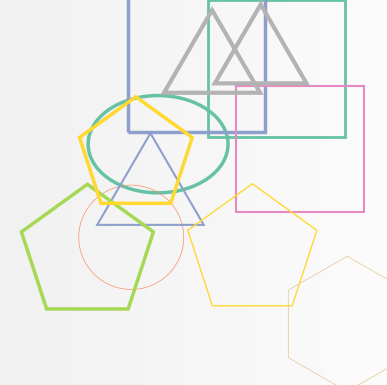[{"shape": "square", "thickness": 2, "radius": 0.89, "center": [0.714, 0.823]}, {"shape": "oval", "thickness": 2.5, "radius": 0.9, "center": [0.408, 0.626]}, {"shape": "circle", "thickness": 0.5, "radius": 0.68, "center": [0.339, 0.384]}, {"shape": "square", "thickness": 2.5, "radius": 0.88, "center": [0.507, 0.834]}, {"shape": "triangle", "thickness": 1.5, "radius": 0.79, "center": [0.388, 0.495]}, {"shape": "square", "thickness": 1.5, "radius": 0.82, "center": [0.774, 0.612]}, {"shape": "pentagon", "thickness": 2.5, "radius": 0.9, "center": [0.226, 0.342]}, {"shape": "pentagon", "thickness": 2.5, "radius": 0.76, "center": [0.351, 0.596]}, {"shape": "pentagon", "thickness": 1, "radius": 0.88, "center": [0.651, 0.347]}, {"shape": "hexagon", "thickness": 0.5, "radius": 0.88, "center": [0.896, 0.159]}, {"shape": "triangle", "thickness": 3, "radius": 0.68, "center": [0.673, 0.852]}, {"shape": "triangle", "thickness": 3, "radius": 0.72, "center": [0.547, 0.831]}]